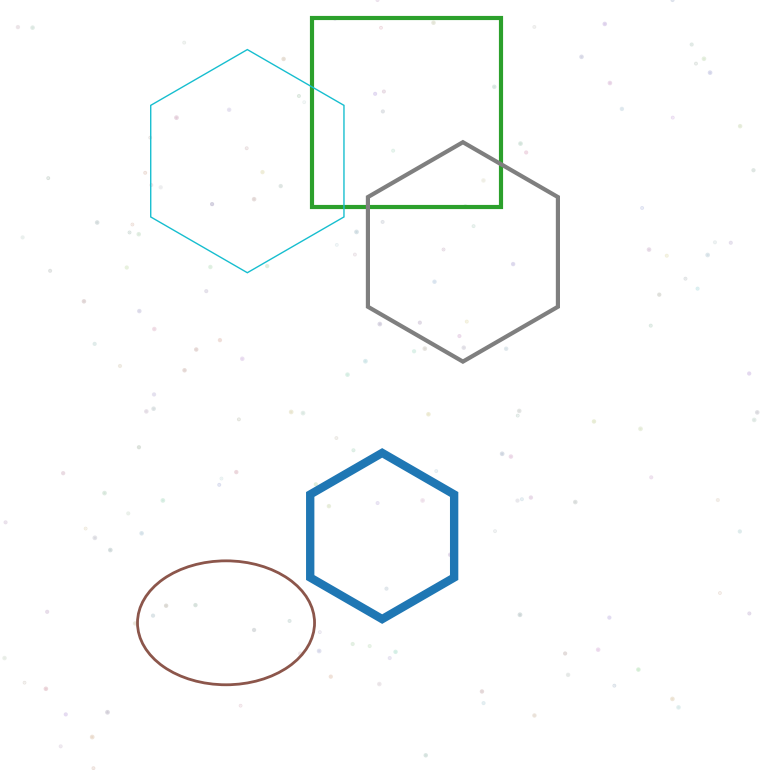[{"shape": "hexagon", "thickness": 3, "radius": 0.54, "center": [0.496, 0.304]}, {"shape": "square", "thickness": 1.5, "radius": 0.61, "center": [0.528, 0.854]}, {"shape": "oval", "thickness": 1, "radius": 0.57, "center": [0.294, 0.191]}, {"shape": "hexagon", "thickness": 1.5, "radius": 0.71, "center": [0.601, 0.673]}, {"shape": "hexagon", "thickness": 0.5, "radius": 0.72, "center": [0.321, 0.791]}]